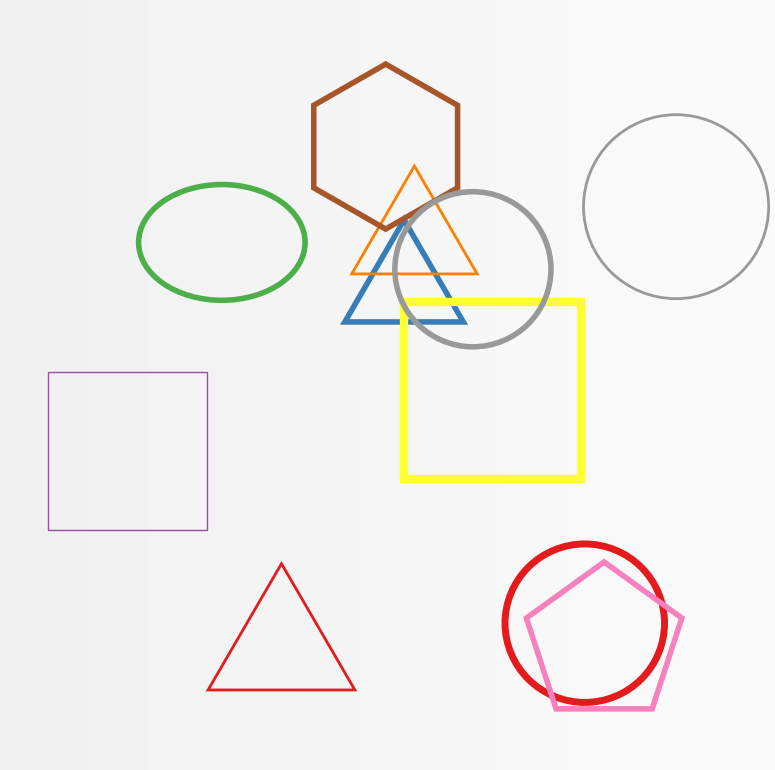[{"shape": "circle", "thickness": 2.5, "radius": 0.51, "center": [0.755, 0.191]}, {"shape": "triangle", "thickness": 1, "radius": 0.55, "center": [0.363, 0.159]}, {"shape": "triangle", "thickness": 2, "radius": 0.44, "center": [0.521, 0.626]}, {"shape": "oval", "thickness": 2, "radius": 0.54, "center": [0.286, 0.685]}, {"shape": "square", "thickness": 0.5, "radius": 0.51, "center": [0.164, 0.414]}, {"shape": "triangle", "thickness": 1, "radius": 0.47, "center": [0.535, 0.691]}, {"shape": "square", "thickness": 3, "radius": 0.57, "center": [0.635, 0.493]}, {"shape": "hexagon", "thickness": 2, "radius": 0.54, "center": [0.498, 0.81]}, {"shape": "pentagon", "thickness": 2, "radius": 0.53, "center": [0.779, 0.165]}, {"shape": "circle", "thickness": 2, "radius": 0.5, "center": [0.61, 0.65]}, {"shape": "circle", "thickness": 1, "radius": 0.6, "center": [0.872, 0.732]}]